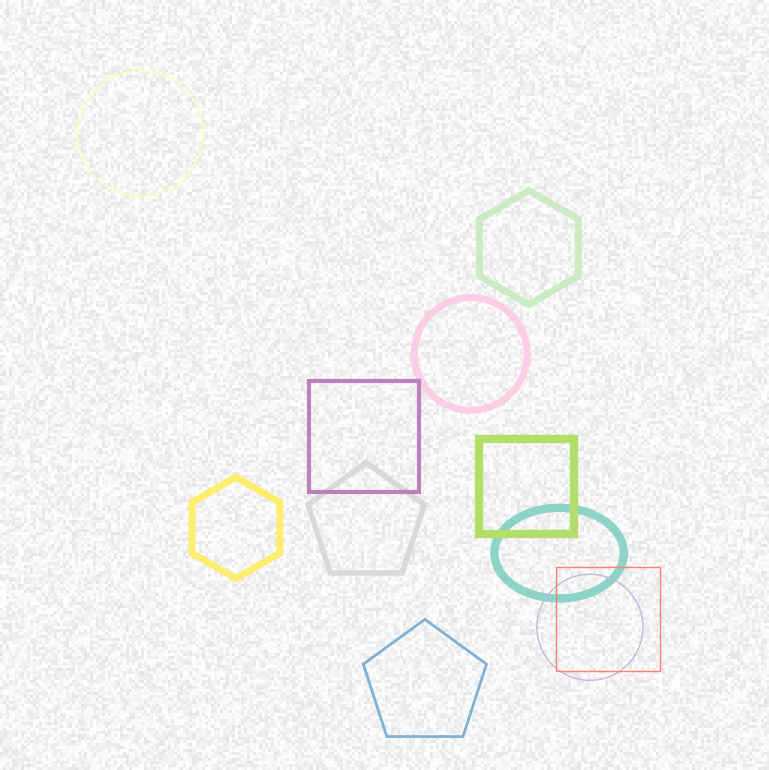[{"shape": "oval", "thickness": 3, "radius": 0.42, "center": [0.726, 0.282]}, {"shape": "circle", "thickness": 0.5, "radius": 0.41, "center": [0.182, 0.827]}, {"shape": "circle", "thickness": 0.5, "radius": 0.34, "center": [0.766, 0.185]}, {"shape": "square", "thickness": 0.5, "radius": 0.34, "center": [0.79, 0.196]}, {"shape": "pentagon", "thickness": 1, "radius": 0.42, "center": [0.552, 0.111]}, {"shape": "square", "thickness": 3, "radius": 0.31, "center": [0.684, 0.368]}, {"shape": "circle", "thickness": 2.5, "radius": 0.37, "center": [0.611, 0.54]}, {"shape": "pentagon", "thickness": 2, "radius": 0.4, "center": [0.476, 0.32]}, {"shape": "square", "thickness": 1.5, "radius": 0.36, "center": [0.472, 0.433]}, {"shape": "hexagon", "thickness": 2.5, "radius": 0.37, "center": [0.687, 0.679]}, {"shape": "hexagon", "thickness": 2.5, "radius": 0.33, "center": [0.306, 0.315]}]